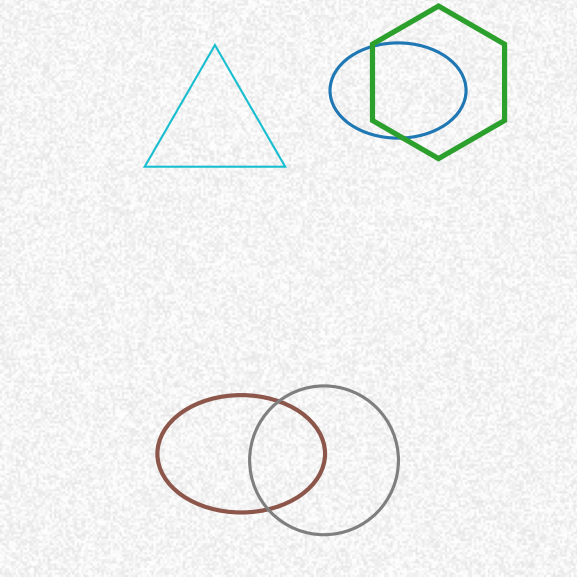[{"shape": "oval", "thickness": 1.5, "radius": 0.59, "center": [0.689, 0.842]}, {"shape": "hexagon", "thickness": 2.5, "radius": 0.66, "center": [0.759, 0.857]}, {"shape": "oval", "thickness": 2, "radius": 0.73, "center": [0.418, 0.213]}, {"shape": "circle", "thickness": 1.5, "radius": 0.64, "center": [0.561, 0.202]}, {"shape": "triangle", "thickness": 1, "radius": 0.7, "center": [0.372, 0.781]}]